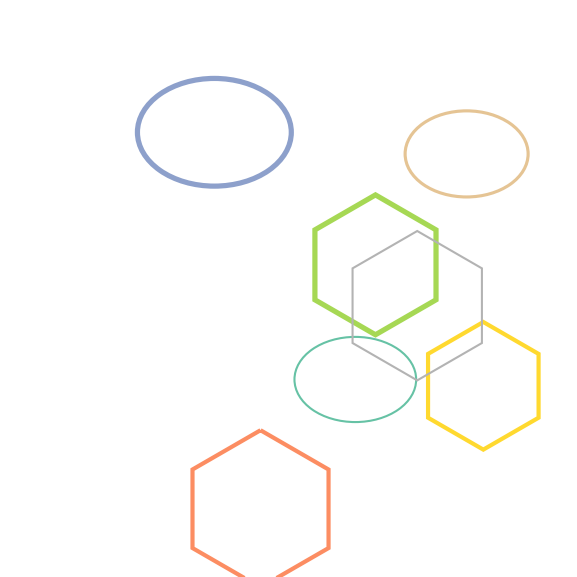[{"shape": "oval", "thickness": 1, "radius": 0.53, "center": [0.615, 0.342]}, {"shape": "hexagon", "thickness": 2, "radius": 0.68, "center": [0.451, 0.118]}, {"shape": "oval", "thickness": 2.5, "radius": 0.67, "center": [0.371, 0.77]}, {"shape": "hexagon", "thickness": 2.5, "radius": 0.61, "center": [0.65, 0.541]}, {"shape": "hexagon", "thickness": 2, "radius": 0.55, "center": [0.837, 0.331]}, {"shape": "oval", "thickness": 1.5, "radius": 0.53, "center": [0.808, 0.733]}, {"shape": "hexagon", "thickness": 1, "radius": 0.65, "center": [0.722, 0.47]}]